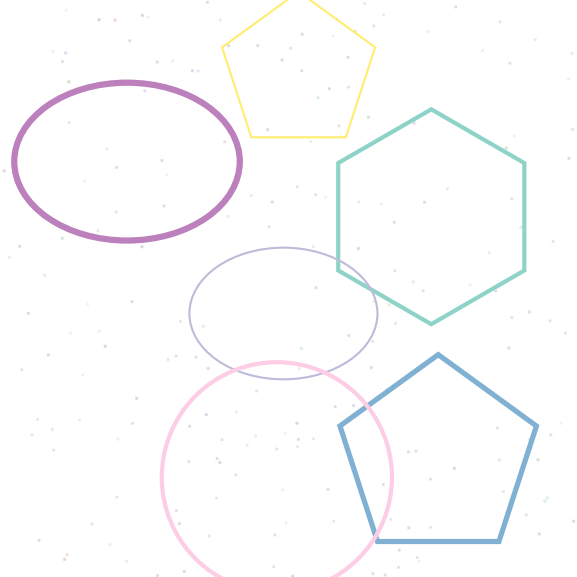[{"shape": "hexagon", "thickness": 2, "radius": 0.93, "center": [0.747, 0.624]}, {"shape": "oval", "thickness": 1, "radius": 0.81, "center": [0.491, 0.456]}, {"shape": "pentagon", "thickness": 2.5, "radius": 0.89, "center": [0.759, 0.206]}, {"shape": "circle", "thickness": 2, "radius": 1.0, "center": [0.479, 0.173]}, {"shape": "oval", "thickness": 3, "radius": 0.98, "center": [0.22, 0.719]}, {"shape": "pentagon", "thickness": 1, "radius": 0.7, "center": [0.517, 0.874]}]